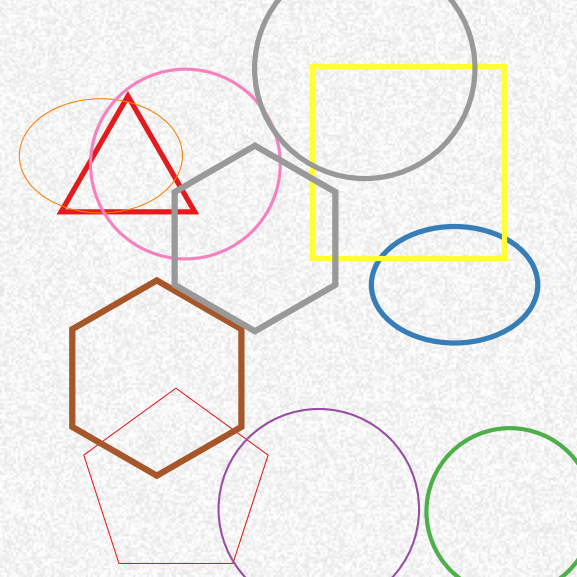[{"shape": "pentagon", "thickness": 0.5, "radius": 0.84, "center": [0.305, 0.159]}, {"shape": "triangle", "thickness": 2.5, "radius": 0.67, "center": [0.221, 0.699]}, {"shape": "oval", "thickness": 2.5, "radius": 0.72, "center": [0.787, 0.506]}, {"shape": "circle", "thickness": 2, "radius": 0.72, "center": [0.883, 0.113]}, {"shape": "circle", "thickness": 1, "radius": 0.87, "center": [0.552, 0.117]}, {"shape": "oval", "thickness": 0.5, "radius": 0.71, "center": [0.175, 0.729]}, {"shape": "square", "thickness": 2.5, "radius": 0.83, "center": [0.707, 0.719]}, {"shape": "hexagon", "thickness": 3, "radius": 0.85, "center": [0.272, 0.345]}, {"shape": "circle", "thickness": 1.5, "radius": 0.82, "center": [0.321, 0.715]}, {"shape": "hexagon", "thickness": 3, "radius": 0.8, "center": [0.442, 0.586]}, {"shape": "circle", "thickness": 2.5, "radius": 0.95, "center": [0.632, 0.881]}]